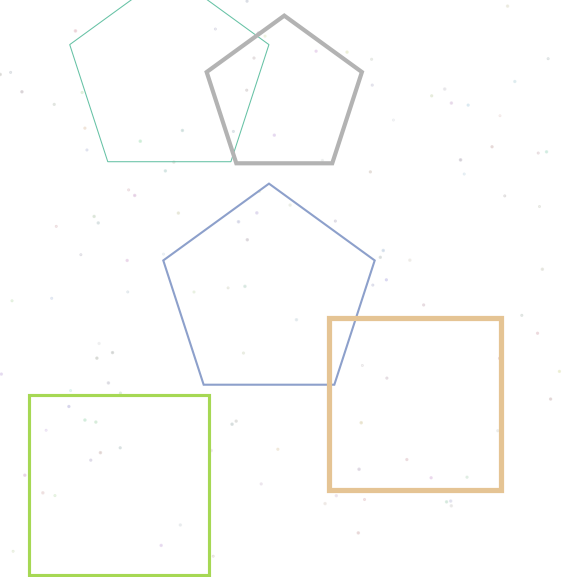[{"shape": "pentagon", "thickness": 0.5, "radius": 0.91, "center": [0.293, 0.866]}, {"shape": "pentagon", "thickness": 1, "radius": 0.96, "center": [0.466, 0.489]}, {"shape": "square", "thickness": 1.5, "radius": 0.78, "center": [0.206, 0.159]}, {"shape": "square", "thickness": 2.5, "radius": 0.74, "center": [0.719, 0.3]}, {"shape": "pentagon", "thickness": 2, "radius": 0.71, "center": [0.492, 0.831]}]